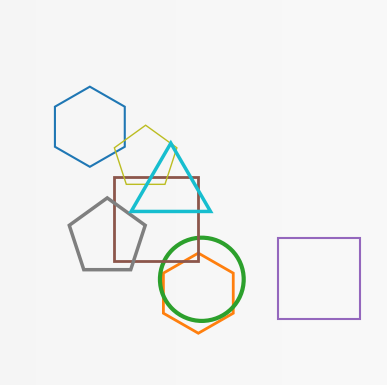[{"shape": "hexagon", "thickness": 1.5, "radius": 0.52, "center": [0.232, 0.671]}, {"shape": "hexagon", "thickness": 2, "radius": 0.52, "center": [0.512, 0.239]}, {"shape": "circle", "thickness": 3, "radius": 0.54, "center": [0.521, 0.275]}, {"shape": "square", "thickness": 1.5, "radius": 0.53, "center": [0.823, 0.276]}, {"shape": "square", "thickness": 2, "radius": 0.54, "center": [0.402, 0.431]}, {"shape": "pentagon", "thickness": 2.5, "radius": 0.52, "center": [0.277, 0.383]}, {"shape": "pentagon", "thickness": 1, "radius": 0.42, "center": [0.376, 0.59]}, {"shape": "triangle", "thickness": 2.5, "radius": 0.59, "center": [0.441, 0.51]}]